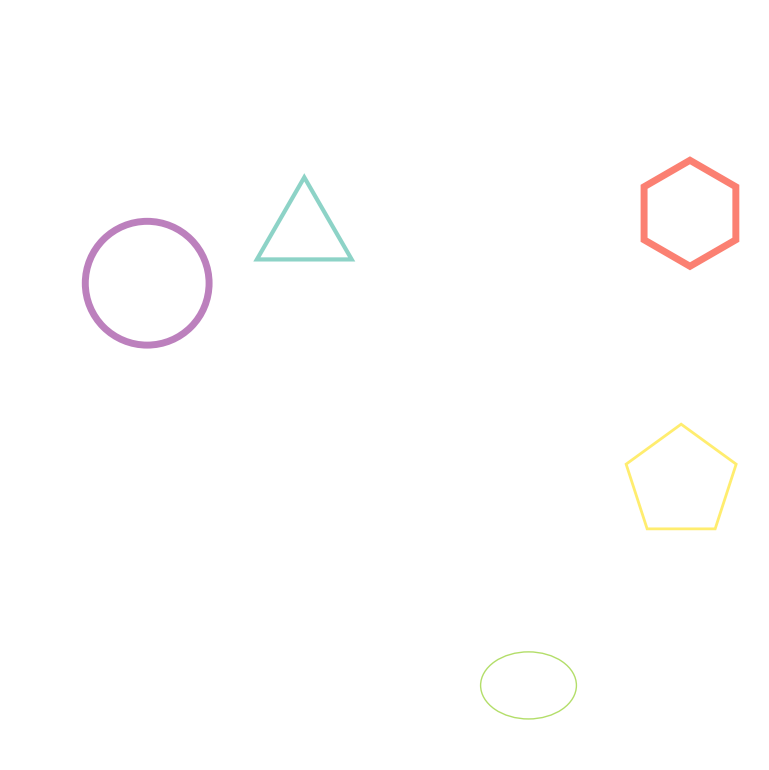[{"shape": "triangle", "thickness": 1.5, "radius": 0.36, "center": [0.395, 0.699]}, {"shape": "hexagon", "thickness": 2.5, "radius": 0.34, "center": [0.896, 0.723]}, {"shape": "oval", "thickness": 0.5, "radius": 0.31, "center": [0.686, 0.11]}, {"shape": "circle", "thickness": 2.5, "radius": 0.4, "center": [0.191, 0.632]}, {"shape": "pentagon", "thickness": 1, "radius": 0.38, "center": [0.885, 0.374]}]